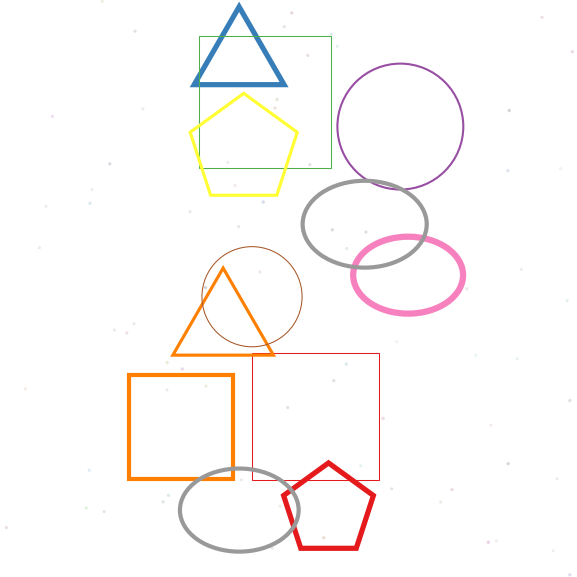[{"shape": "pentagon", "thickness": 2.5, "radius": 0.41, "center": [0.569, 0.116]}, {"shape": "square", "thickness": 0.5, "radius": 0.55, "center": [0.547, 0.278]}, {"shape": "triangle", "thickness": 2.5, "radius": 0.45, "center": [0.414, 0.897]}, {"shape": "square", "thickness": 0.5, "radius": 0.57, "center": [0.458, 0.823]}, {"shape": "circle", "thickness": 1, "radius": 0.55, "center": [0.693, 0.78]}, {"shape": "square", "thickness": 2, "radius": 0.45, "center": [0.314, 0.26]}, {"shape": "triangle", "thickness": 1.5, "radius": 0.5, "center": [0.386, 0.434]}, {"shape": "pentagon", "thickness": 1.5, "radius": 0.49, "center": [0.422, 0.74]}, {"shape": "circle", "thickness": 0.5, "radius": 0.43, "center": [0.436, 0.485]}, {"shape": "oval", "thickness": 3, "radius": 0.48, "center": [0.707, 0.523]}, {"shape": "oval", "thickness": 2, "radius": 0.51, "center": [0.414, 0.116]}, {"shape": "oval", "thickness": 2, "radius": 0.54, "center": [0.631, 0.611]}]